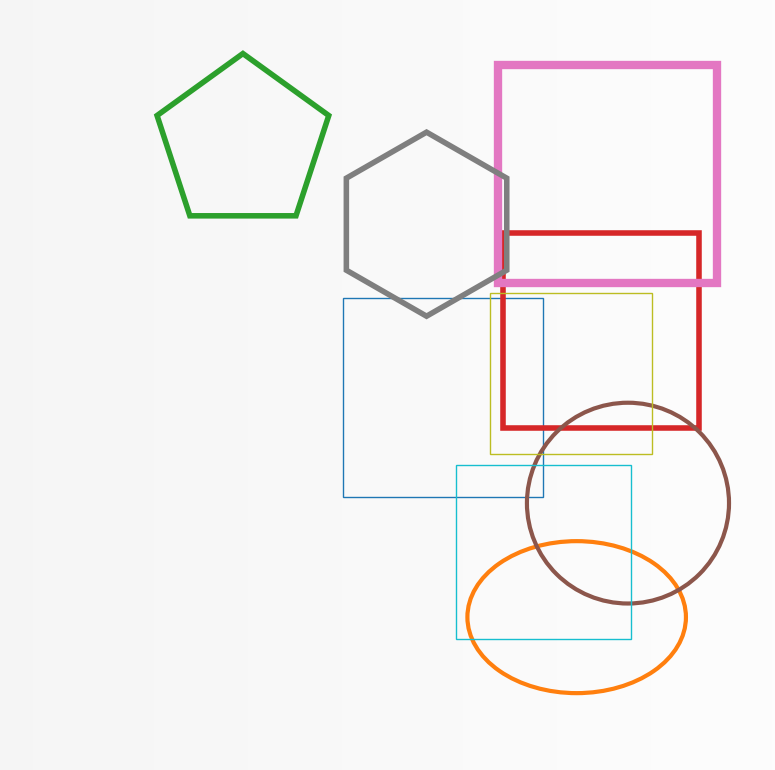[{"shape": "square", "thickness": 0.5, "radius": 0.65, "center": [0.572, 0.484]}, {"shape": "oval", "thickness": 1.5, "radius": 0.7, "center": [0.744, 0.199]}, {"shape": "pentagon", "thickness": 2, "radius": 0.58, "center": [0.313, 0.814]}, {"shape": "square", "thickness": 2, "radius": 0.63, "center": [0.775, 0.57]}, {"shape": "circle", "thickness": 1.5, "radius": 0.65, "center": [0.81, 0.347]}, {"shape": "square", "thickness": 3, "radius": 0.71, "center": [0.784, 0.774]}, {"shape": "hexagon", "thickness": 2, "radius": 0.6, "center": [0.55, 0.709]}, {"shape": "square", "thickness": 0.5, "radius": 0.52, "center": [0.737, 0.515]}, {"shape": "square", "thickness": 0.5, "radius": 0.56, "center": [0.702, 0.283]}]